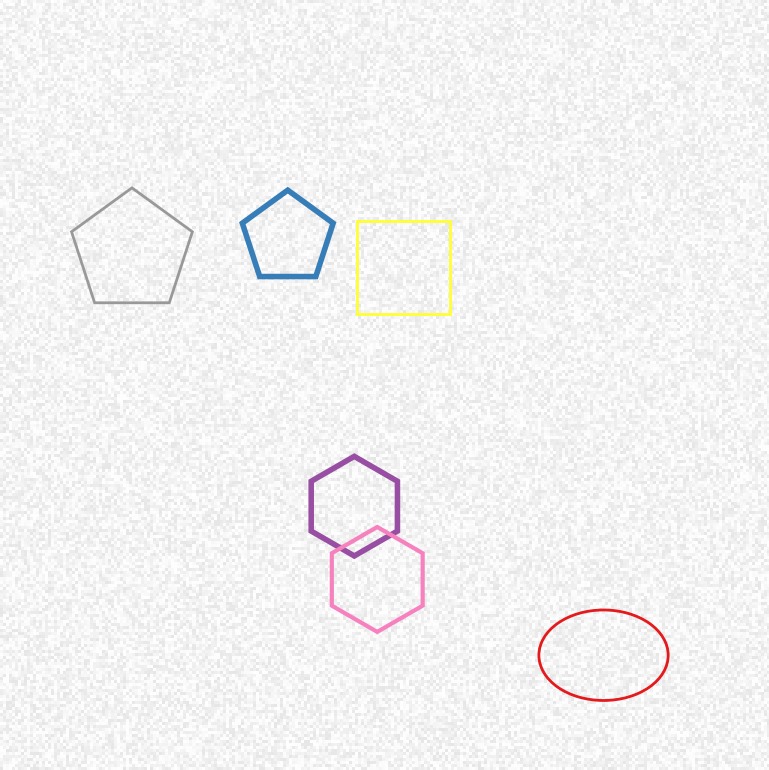[{"shape": "oval", "thickness": 1, "radius": 0.42, "center": [0.784, 0.149]}, {"shape": "pentagon", "thickness": 2, "radius": 0.31, "center": [0.374, 0.691]}, {"shape": "hexagon", "thickness": 2, "radius": 0.32, "center": [0.46, 0.343]}, {"shape": "square", "thickness": 1, "radius": 0.3, "center": [0.524, 0.653]}, {"shape": "hexagon", "thickness": 1.5, "radius": 0.34, "center": [0.49, 0.247]}, {"shape": "pentagon", "thickness": 1, "radius": 0.41, "center": [0.171, 0.674]}]